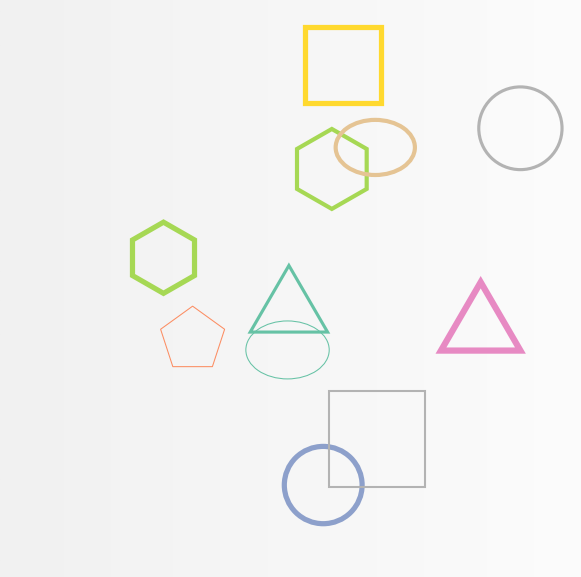[{"shape": "triangle", "thickness": 1.5, "radius": 0.38, "center": [0.497, 0.463]}, {"shape": "oval", "thickness": 0.5, "radius": 0.36, "center": [0.495, 0.393]}, {"shape": "pentagon", "thickness": 0.5, "radius": 0.29, "center": [0.331, 0.411]}, {"shape": "circle", "thickness": 2.5, "radius": 0.33, "center": [0.556, 0.159]}, {"shape": "triangle", "thickness": 3, "radius": 0.39, "center": [0.827, 0.432]}, {"shape": "hexagon", "thickness": 2, "radius": 0.35, "center": [0.571, 0.707]}, {"shape": "hexagon", "thickness": 2.5, "radius": 0.31, "center": [0.281, 0.553]}, {"shape": "square", "thickness": 2.5, "radius": 0.33, "center": [0.59, 0.887]}, {"shape": "oval", "thickness": 2, "radius": 0.34, "center": [0.646, 0.744]}, {"shape": "circle", "thickness": 1.5, "radius": 0.36, "center": [0.895, 0.777]}, {"shape": "square", "thickness": 1, "radius": 0.41, "center": [0.648, 0.239]}]